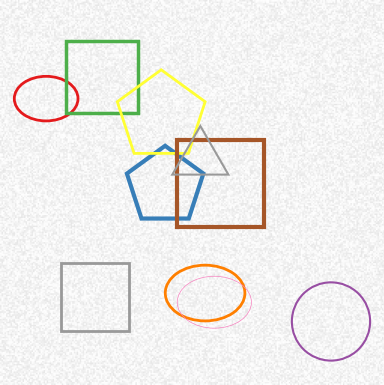[{"shape": "oval", "thickness": 2, "radius": 0.41, "center": [0.12, 0.744]}, {"shape": "pentagon", "thickness": 3, "radius": 0.52, "center": [0.429, 0.517]}, {"shape": "square", "thickness": 2.5, "radius": 0.46, "center": [0.265, 0.8]}, {"shape": "circle", "thickness": 1.5, "radius": 0.51, "center": [0.86, 0.165]}, {"shape": "oval", "thickness": 2, "radius": 0.52, "center": [0.533, 0.239]}, {"shape": "pentagon", "thickness": 2, "radius": 0.6, "center": [0.419, 0.699]}, {"shape": "square", "thickness": 3, "radius": 0.57, "center": [0.573, 0.524]}, {"shape": "oval", "thickness": 0.5, "radius": 0.48, "center": [0.557, 0.215]}, {"shape": "triangle", "thickness": 1.5, "radius": 0.42, "center": [0.52, 0.589]}, {"shape": "square", "thickness": 2, "radius": 0.44, "center": [0.247, 0.228]}]